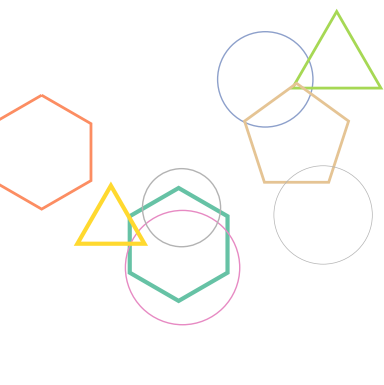[{"shape": "hexagon", "thickness": 3, "radius": 0.73, "center": [0.464, 0.365]}, {"shape": "hexagon", "thickness": 2, "radius": 0.74, "center": [0.108, 0.605]}, {"shape": "circle", "thickness": 1, "radius": 0.62, "center": [0.689, 0.794]}, {"shape": "circle", "thickness": 1, "radius": 0.74, "center": [0.474, 0.305]}, {"shape": "triangle", "thickness": 2, "radius": 0.66, "center": [0.875, 0.838]}, {"shape": "triangle", "thickness": 3, "radius": 0.5, "center": [0.288, 0.417]}, {"shape": "pentagon", "thickness": 2, "radius": 0.71, "center": [0.77, 0.641]}, {"shape": "circle", "thickness": 0.5, "radius": 0.64, "center": [0.839, 0.442]}, {"shape": "circle", "thickness": 1, "radius": 0.51, "center": [0.472, 0.461]}]